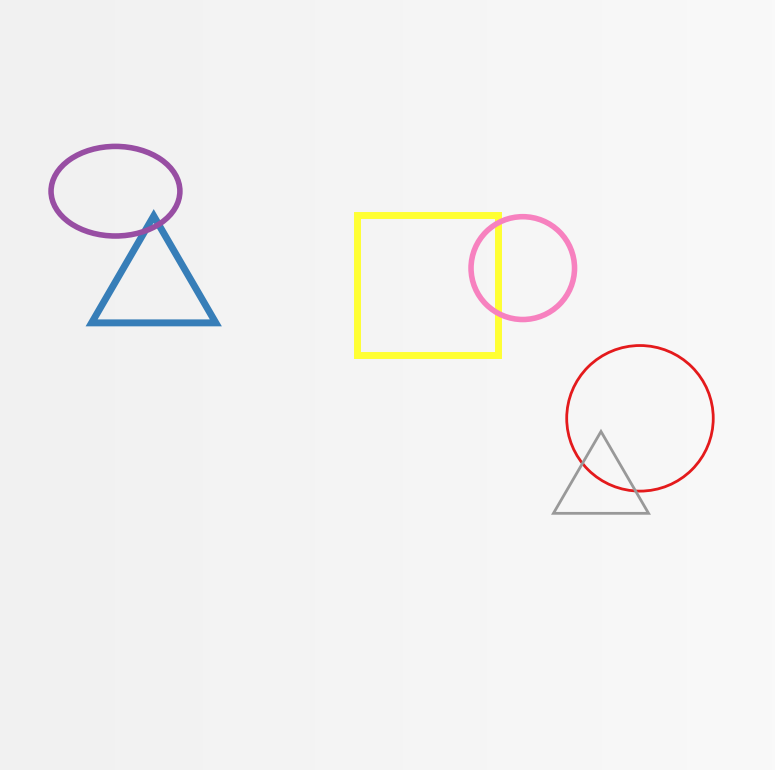[{"shape": "circle", "thickness": 1, "radius": 0.47, "center": [0.826, 0.457]}, {"shape": "triangle", "thickness": 2.5, "radius": 0.46, "center": [0.198, 0.627]}, {"shape": "oval", "thickness": 2, "radius": 0.42, "center": [0.149, 0.752]}, {"shape": "square", "thickness": 2.5, "radius": 0.45, "center": [0.552, 0.63]}, {"shape": "circle", "thickness": 2, "radius": 0.33, "center": [0.675, 0.652]}, {"shape": "triangle", "thickness": 1, "radius": 0.35, "center": [0.775, 0.369]}]